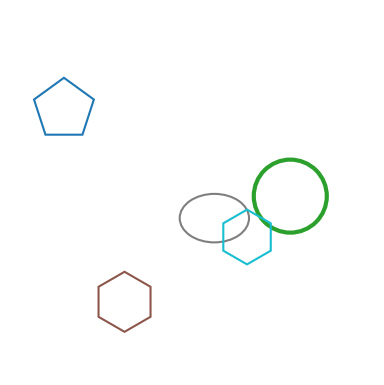[{"shape": "pentagon", "thickness": 1.5, "radius": 0.41, "center": [0.166, 0.716]}, {"shape": "circle", "thickness": 3, "radius": 0.47, "center": [0.754, 0.491]}, {"shape": "hexagon", "thickness": 1.5, "radius": 0.39, "center": [0.323, 0.216]}, {"shape": "oval", "thickness": 1.5, "radius": 0.45, "center": [0.557, 0.433]}, {"shape": "hexagon", "thickness": 1.5, "radius": 0.36, "center": [0.642, 0.384]}]